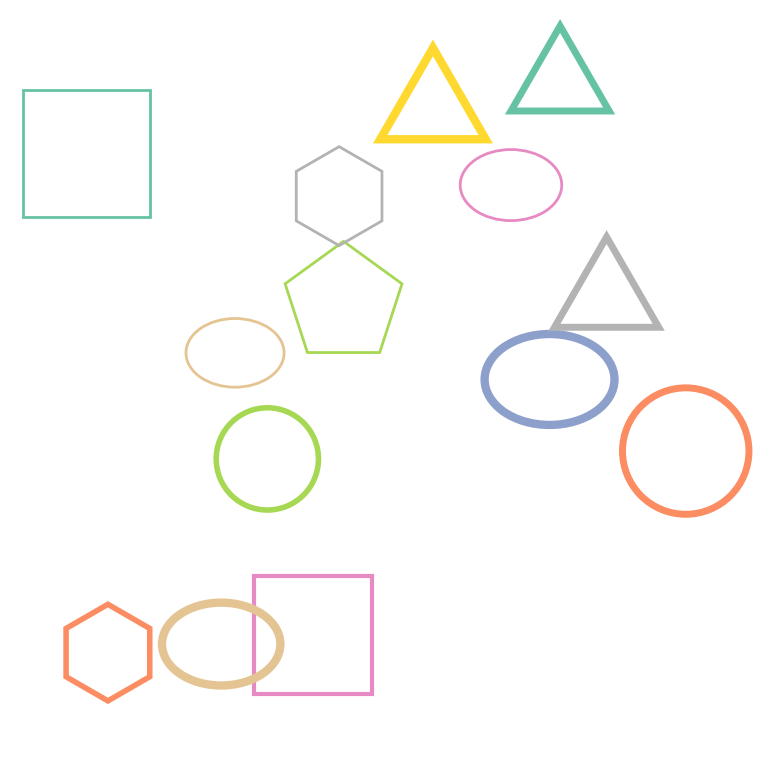[{"shape": "triangle", "thickness": 2.5, "radius": 0.37, "center": [0.727, 0.893]}, {"shape": "square", "thickness": 1, "radius": 0.41, "center": [0.112, 0.801]}, {"shape": "hexagon", "thickness": 2, "radius": 0.31, "center": [0.14, 0.152]}, {"shape": "circle", "thickness": 2.5, "radius": 0.41, "center": [0.891, 0.414]}, {"shape": "oval", "thickness": 3, "radius": 0.42, "center": [0.714, 0.507]}, {"shape": "oval", "thickness": 1, "radius": 0.33, "center": [0.664, 0.76]}, {"shape": "square", "thickness": 1.5, "radius": 0.38, "center": [0.407, 0.175]}, {"shape": "circle", "thickness": 2, "radius": 0.33, "center": [0.347, 0.404]}, {"shape": "pentagon", "thickness": 1, "radius": 0.4, "center": [0.446, 0.607]}, {"shape": "triangle", "thickness": 3, "radius": 0.4, "center": [0.562, 0.859]}, {"shape": "oval", "thickness": 3, "radius": 0.38, "center": [0.287, 0.164]}, {"shape": "oval", "thickness": 1, "radius": 0.32, "center": [0.305, 0.542]}, {"shape": "hexagon", "thickness": 1, "radius": 0.32, "center": [0.44, 0.745]}, {"shape": "triangle", "thickness": 2.5, "radius": 0.39, "center": [0.788, 0.614]}]